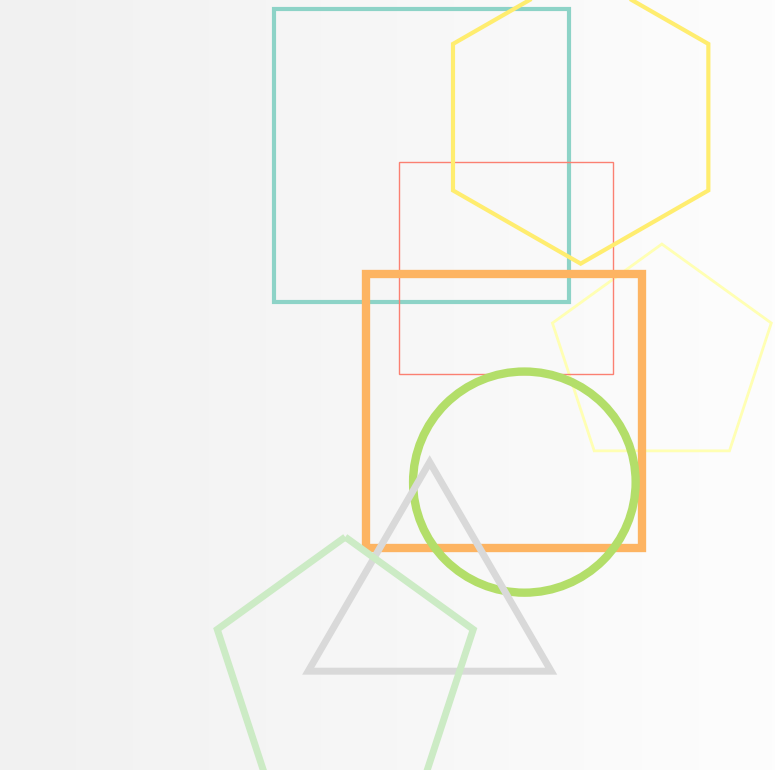[{"shape": "square", "thickness": 1.5, "radius": 0.95, "center": [0.544, 0.798]}, {"shape": "pentagon", "thickness": 1, "radius": 0.74, "center": [0.854, 0.535]}, {"shape": "square", "thickness": 0.5, "radius": 0.69, "center": [0.653, 0.652]}, {"shape": "square", "thickness": 3, "radius": 0.89, "center": [0.65, 0.466]}, {"shape": "circle", "thickness": 3, "radius": 0.72, "center": [0.677, 0.374]}, {"shape": "triangle", "thickness": 2.5, "radius": 0.91, "center": [0.554, 0.219]}, {"shape": "pentagon", "thickness": 2.5, "radius": 0.87, "center": [0.445, 0.129]}, {"shape": "hexagon", "thickness": 1.5, "radius": 0.95, "center": [0.749, 0.848]}]